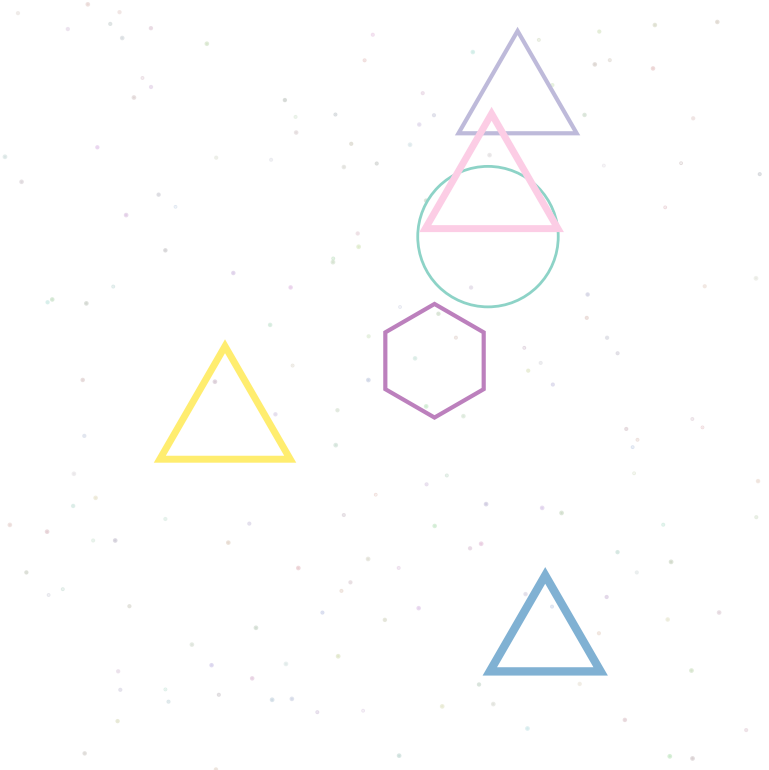[{"shape": "circle", "thickness": 1, "radius": 0.46, "center": [0.634, 0.693]}, {"shape": "triangle", "thickness": 1.5, "radius": 0.44, "center": [0.672, 0.871]}, {"shape": "triangle", "thickness": 3, "radius": 0.42, "center": [0.708, 0.17]}, {"shape": "triangle", "thickness": 2.5, "radius": 0.5, "center": [0.638, 0.753]}, {"shape": "hexagon", "thickness": 1.5, "radius": 0.37, "center": [0.564, 0.531]}, {"shape": "triangle", "thickness": 2.5, "radius": 0.49, "center": [0.292, 0.453]}]